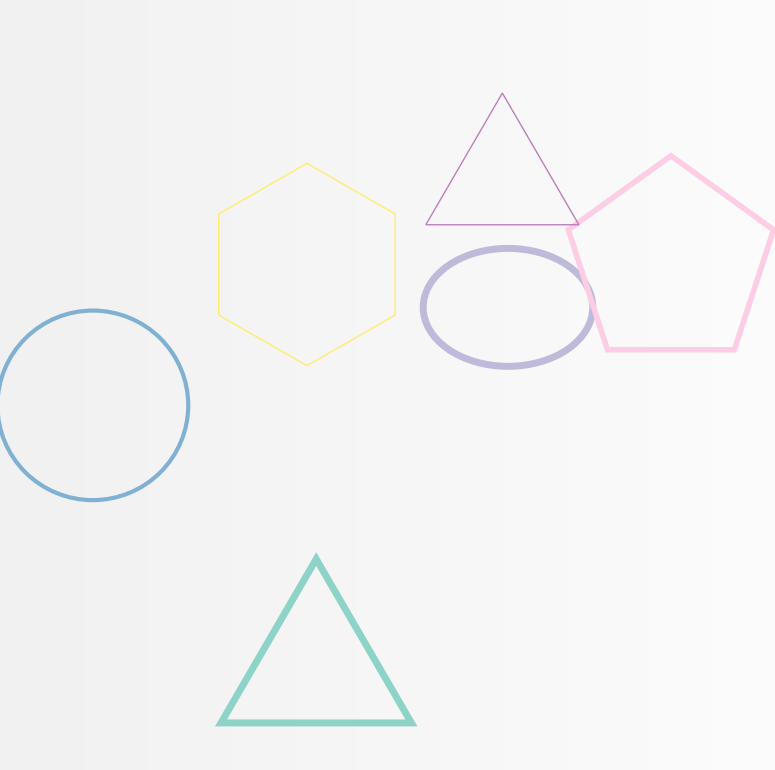[{"shape": "triangle", "thickness": 2.5, "radius": 0.71, "center": [0.408, 0.132]}, {"shape": "oval", "thickness": 2.5, "radius": 0.55, "center": [0.655, 0.601]}, {"shape": "circle", "thickness": 1.5, "radius": 0.62, "center": [0.12, 0.474]}, {"shape": "pentagon", "thickness": 2, "radius": 0.7, "center": [0.866, 0.658]}, {"shape": "triangle", "thickness": 0.5, "radius": 0.57, "center": [0.648, 0.765]}, {"shape": "hexagon", "thickness": 0.5, "radius": 0.66, "center": [0.396, 0.656]}]